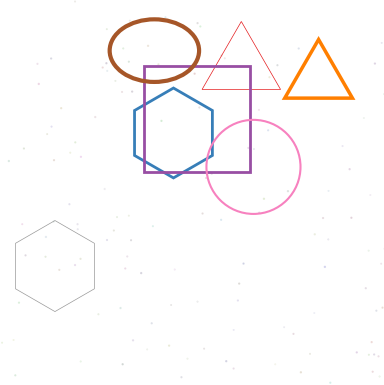[{"shape": "triangle", "thickness": 0.5, "radius": 0.59, "center": [0.627, 0.827]}, {"shape": "hexagon", "thickness": 2, "radius": 0.58, "center": [0.451, 0.655]}, {"shape": "square", "thickness": 2, "radius": 0.69, "center": [0.511, 0.692]}, {"shape": "triangle", "thickness": 2.5, "radius": 0.51, "center": [0.827, 0.796]}, {"shape": "oval", "thickness": 3, "radius": 0.58, "center": [0.401, 0.868]}, {"shape": "circle", "thickness": 1.5, "radius": 0.61, "center": [0.658, 0.567]}, {"shape": "hexagon", "thickness": 0.5, "radius": 0.59, "center": [0.143, 0.309]}]